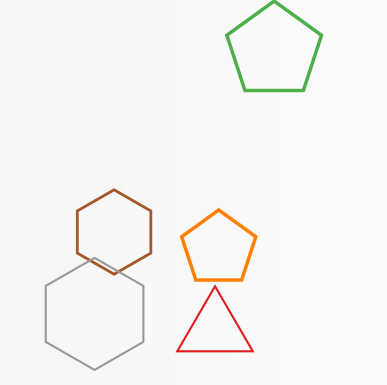[{"shape": "triangle", "thickness": 1.5, "radius": 0.56, "center": [0.555, 0.144]}, {"shape": "pentagon", "thickness": 2.5, "radius": 0.64, "center": [0.708, 0.869]}, {"shape": "pentagon", "thickness": 2.5, "radius": 0.5, "center": [0.564, 0.354]}, {"shape": "hexagon", "thickness": 2, "radius": 0.55, "center": [0.294, 0.397]}, {"shape": "hexagon", "thickness": 1.5, "radius": 0.73, "center": [0.244, 0.185]}]